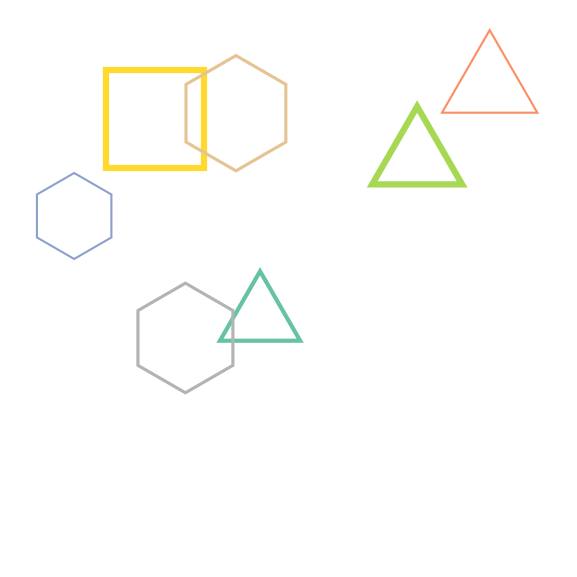[{"shape": "triangle", "thickness": 2, "radius": 0.4, "center": [0.45, 0.449]}, {"shape": "triangle", "thickness": 1, "radius": 0.48, "center": [0.848, 0.852]}, {"shape": "hexagon", "thickness": 1, "radius": 0.37, "center": [0.128, 0.625]}, {"shape": "triangle", "thickness": 3, "radius": 0.45, "center": [0.722, 0.725]}, {"shape": "square", "thickness": 3, "radius": 0.43, "center": [0.268, 0.793]}, {"shape": "hexagon", "thickness": 1.5, "radius": 0.5, "center": [0.409, 0.803]}, {"shape": "hexagon", "thickness": 1.5, "radius": 0.47, "center": [0.321, 0.414]}]